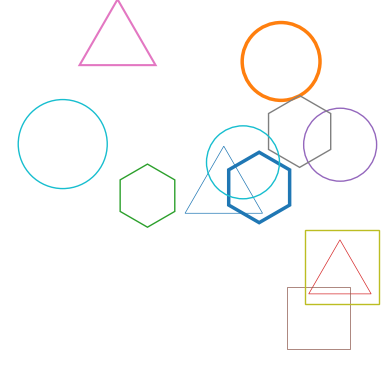[{"shape": "hexagon", "thickness": 2.5, "radius": 0.46, "center": [0.673, 0.513]}, {"shape": "triangle", "thickness": 0.5, "radius": 0.58, "center": [0.581, 0.504]}, {"shape": "circle", "thickness": 2.5, "radius": 0.51, "center": [0.73, 0.84]}, {"shape": "hexagon", "thickness": 1, "radius": 0.41, "center": [0.383, 0.492]}, {"shape": "triangle", "thickness": 0.5, "radius": 0.47, "center": [0.883, 0.283]}, {"shape": "circle", "thickness": 1, "radius": 0.47, "center": [0.883, 0.624]}, {"shape": "square", "thickness": 0.5, "radius": 0.4, "center": [0.827, 0.175]}, {"shape": "triangle", "thickness": 1.5, "radius": 0.57, "center": [0.305, 0.888]}, {"shape": "hexagon", "thickness": 1, "radius": 0.47, "center": [0.778, 0.658]}, {"shape": "square", "thickness": 1, "radius": 0.48, "center": [0.888, 0.306]}, {"shape": "circle", "thickness": 1, "radius": 0.58, "center": [0.163, 0.626]}, {"shape": "circle", "thickness": 1, "radius": 0.47, "center": [0.631, 0.578]}]